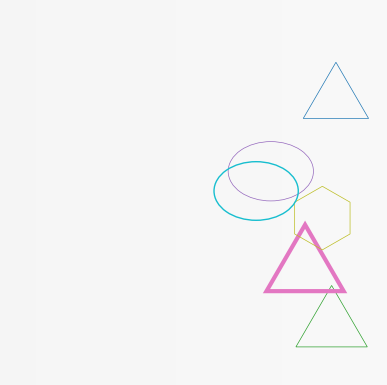[{"shape": "triangle", "thickness": 0.5, "radius": 0.49, "center": [0.867, 0.741]}, {"shape": "triangle", "thickness": 0.5, "radius": 0.53, "center": [0.856, 0.152]}, {"shape": "oval", "thickness": 0.5, "radius": 0.55, "center": [0.699, 0.555]}, {"shape": "triangle", "thickness": 3, "radius": 0.57, "center": [0.787, 0.301]}, {"shape": "hexagon", "thickness": 0.5, "radius": 0.41, "center": [0.832, 0.434]}, {"shape": "oval", "thickness": 1, "radius": 0.54, "center": [0.661, 0.504]}]